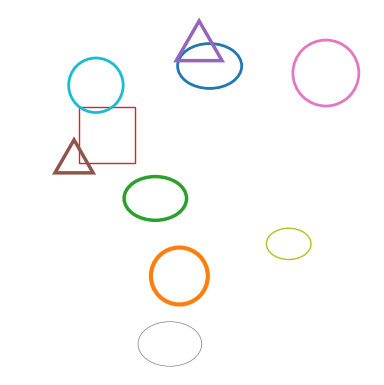[{"shape": "oval", "thickness": 2, "radius": 0.42, "center": [0.545, 0.829]}, {"shape": "circle", "thickness": 3, "radius": 0.37, "center": [0.466, 0.283]}, {"shape": "oval", "thickness": 2.5, "radius": 0.41, "center": [0.403, 0.485]}, {"shape": "square", "thickness": 1, "radius": 0.37, "center": [0.277, 0.649]}, {"shape": "triangle", "thickness": 2.5, "radius": 0.34, "center": [0.517, 0.877]}, {"shape": "triangle", "thickness": 2.5, "radius": 0.29, "center": [0.192, 0.58]}, {"shape": "circle", "thickness": 2, "radius": 0.43, "center": [0.846, 0.81]}, {"shape": "oval", "thickness": 0.5, "radius": 0.41, "center": [0.441, 0.107]}, {"shape": "oval", "thickness": 1, "radius": 0.29, "center": [0.75, 0.367]}, {"shape": "circle", "thickness": 2, "radius": 0.35, "center": [0.249, 0.779]}]